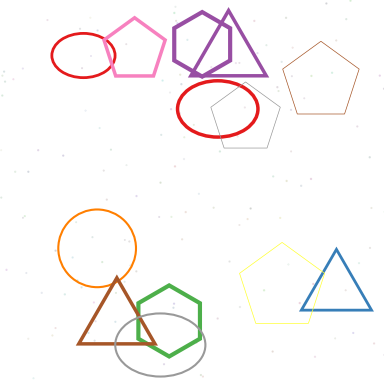[{"shape": "oval", "thickness": 2, "radius": 0.41, "center": [0.217, 0.856]}, {"shape": "oval", "thickness": 2.5, "radius": 0.52, "center": [0.566, 0.717]}, {"shape": "triangle", "thickness": 2, "radius": 0.53, "center": [0.874, 0.247]}, {"shape": "hexagon", "thickness": 3, "radius": 0.46, "center": [0.439, 0.166]}, {"shape": "triangle", "thickness": 2.5, "radius": 0.57, "center": [0.594, 0.86]}, {"shape": "hexagon", "thickness": 3, "radius": 0.42, "center": [0.525, 0.885]}, {"shape": "circle", "thickness": 1.5, "radius": 0.5, "center": [0.252, 0.355]}, {"shape": "pentagon", "thickness": 0.5, "radius": 0.58, "center": [0.733, 0.254]}, {"shape": "triangle", "thickness": 2.5, "radius": 0.57, "center": [0.304, 0.164]}, {"shape": "pentagon", "thickness": 0.5, "radius": 0.52, "center": [0.834, 0.788]}, {"shape": "pentagon", "thickness": 2.5, "radius": 0.42, "center": [0.35, 0.87]}, {"shape": "oval", "thickness": 1.5, "radius": 0.59, "center": [0.416, 0.104]}, {"shape": "pentagon", "thickness": 0.5, "radius": 0.47, "center": [0.638, 0.692]}]